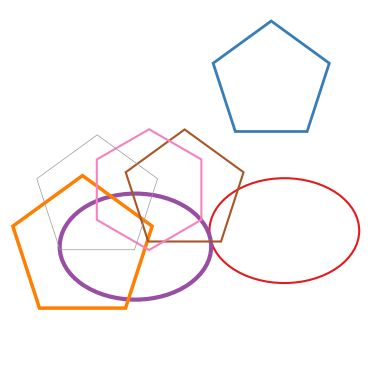[{"shape": "oval", "thickness": 1.5, "radius": 0.97, "center": [0.739, 0.401]}, {"shape": "pentagon", "thickness": 2, "radius": 0.79, "center": [0.704, 0.787]}, {"shape": "oval", "thickness": 3, "radius": 0.98, "center": [0.352, 0.359]}, {"shape": "pentagon", "thickness": 2.5, "radius": 0.95, "center": [0.214, 0.354]}, {"shape": "pentagon", "thickness": 1.5, "radius": 0.8, "center": [0.48, 0.503]}, {"shape": "hexagon", "thickness": 1.5, "radius": 0.78, "center": [0.387, 0.507]}, {"shape": "pentagon", "thickness": 0.5, "radius": 0.82, "center": [0.252, 0.485]}]